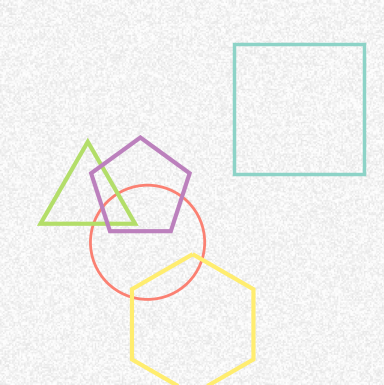[{"shape": "square", "thickness": 2.5, "radius": 0.84, "center": [0.777, 0.718]}, {"shape": "circle", "thickness": 2, "radius": 0.74, "center": [0.383, 0.371]}, {"shape": "triangle", "thickness": 3, "radius": 0.71, "center": [0.228, 0.49]}, {"shape": "pentagon", "thickness": 3, "radius": 0.67, "center": [0.365, 0.508]}, {"shape": "hexagon", "thickness": 3, "radius": 0.91, "center": [0.501, 0.158]}]